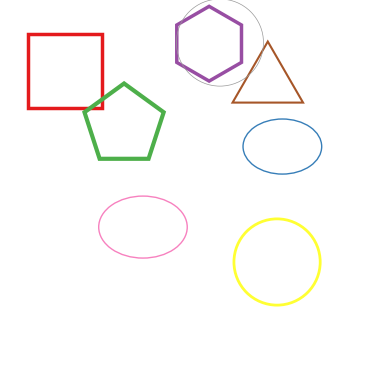[{"shape": "square", "thickness": 2.5, "radius": 0.48, "center": [0.169, 0.816]}, {"shape": "oval", "thickness": 1, "radius": 0.51, "center": [0.733, 0.619]}, {"shape": "pentagon", "thickness": 3, "radius": 0.54, "center": [0.322, 0.675]}, {"shape": "hexagon", "thickness": 2.5, "radius": 0.49, "center": [0.543, 0.886]}, {"shape": "circle", "thickness": 2, "radius": 0.56, "center": [0.72, 0.319]}, {"shape": "triangle", "thickness": 1.5, "radius": 0.53, "center": [0.696, 0.786]}, {"shape": "oval", "thickness": 1, "radius": 0.57, "center": [0.371, 0.41]}, {"shape": "circle", "thickness": 0.5, "radius": 0.57, "center": [0.571, 0.889]}]